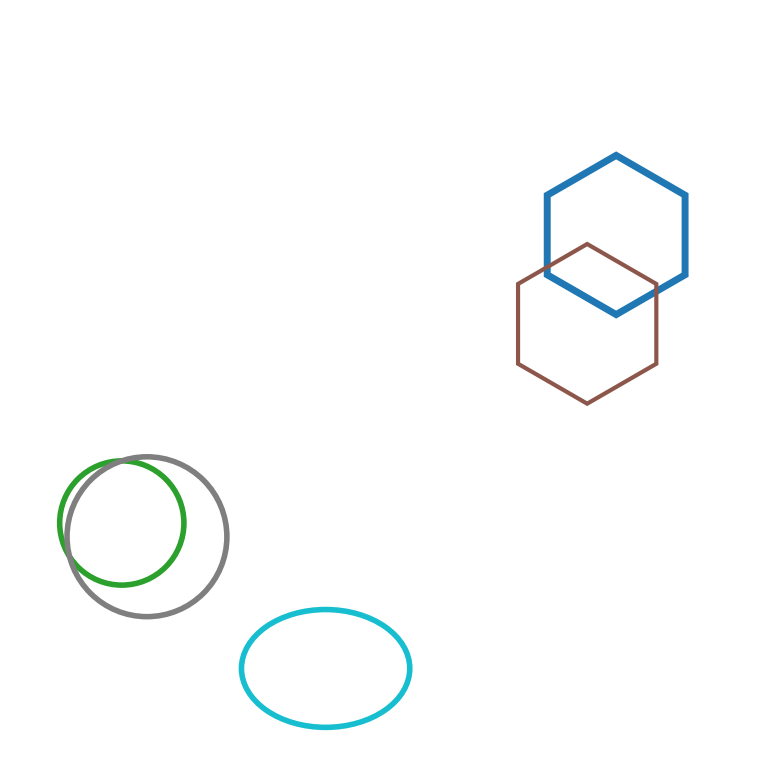[{"shape": "hexagon", "thickness": 2.5, "radius": 0.52, "center": [0.8, 0.695]}, {"shape": "circle", "thickness": 2, "radius": 0.4, "center": [0.158, 0.321]}, {"shape": "hexagon", "thickness": 1.5, "radius": 0.52, "center": [0.763, 0.579]}, {"shape": "circle", "thickness": 2, "radius": 0.52, "center": [0.191, 0.303]}, {"shape": "oval", "thickness": 2, "radius": 0.55, "center": [0.423, 0.132]}]